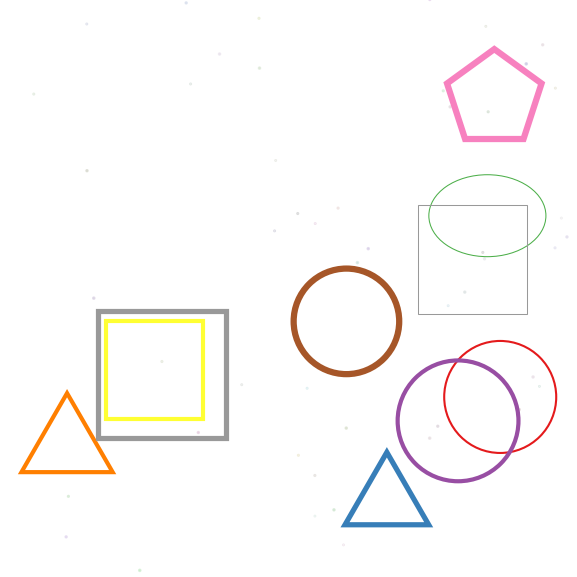[{"shape": "circle", "thickness": 1, "radius": 0.48, "center": [0.866, 0.312]}, {"shape": "triangle", "thickness": 2.5, "radius": 0.42, "center": [0.67, 0.132]}, {"shape": "oval", "thickness": 0.5, "radius": 0.51, "center": [0.844, 0.626]}, {"shape": "circle", "thickness": 2, "radius": 0.52, "center": [0.793, 0.27]}, {"shape": "triangle", "thickness": 2, "radius": 0.46, "center": [0.116, 0.227]}, {"shape": "square", "thickness": 2, "radius": 0.42, "center": [0.268, 0.358]}, {"shape": "circle", "thickness": 3, "radius": 0.46, "center": [0.6, 0.443]}, {"shape": "pentagon", "thickness": 3, "radius": 0.43, "center": [0.856, 0.828]}, {"shape": "square", "thickness": 0.5, "radius": 0.47, "center": [0.818, 0.55]}, {"shape": "square", "thickness": 2.5, "radius": 0.55, "center": [0.28, 0.351]}]